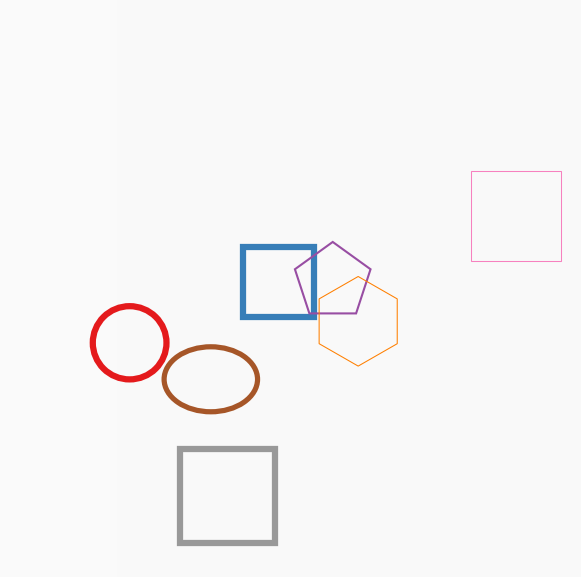[{"shape": "circle", "thickness": 3, "radius": 0.32, "center": [0.223, 0.406]}, {"shape": "square", "thickness": 3, "radius": 0.3, "center": [0.479, 0.511]}, {"shape": "pentagon", "thickness": 1, "radius": 0.34, "center": [0.572, 0.512]}, {"shape": "hexagon", "thickness": 0.5, "radius": 0.39, "center": [0.616, 0.443]}, {"shape": "oval", "thickness": 2.5, "radius": 0.4, "center": [0.363, 0.342]}, {"shape": "square", "thickness": 0.5, "radius": 0.39, "center": [0.888, 0.626]}, {"shape": "square", "thickness": 3, "radius": 0.41, "center": [0.392, 0.14]}]